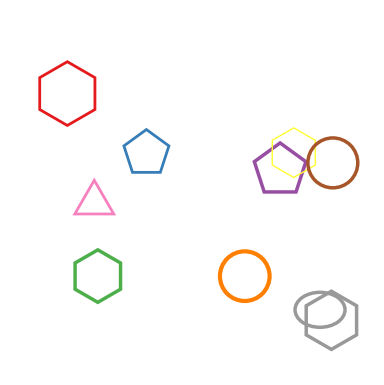[{"shape": "hexagon", "thickness": 2, "radius": 0.41, "center": [0.175, 0.757]}, {"shape": "pentagon", "thickness": 2, "radius": 0.31, "center": [0.38, 0.602]}, {"shape": "hexagon", "thickness": 2.5, "radius": 0.34, "center": [0.254, 0.283]}, {"shape": "pentagon", "thickness": 2.5, "radius": 0.35, "center": [0.728, 0.558]}, {"shape": "circle", "thickness": 3, "radius": 0.32, "center": [0.636, 0.283]}, {"shape": "hexagon", "thickness": 1, "radius": 0.32, "center": [0.763, 0.603]}, {"shape": "circle", "thickness": 2.5, "radius": 0.32, "center": [0.864, 0.577]}, {"shape": "triangle", "thickness": 2, "radius": 0.29, "center": [0.245, 0.473]}, {"shape": "hexagon", "thickness": 2.5, "radius": 0.38, "center": [0.861, 0.168]}, {"shape": "oval", "thickness": 2.5, "radius": 0.32, "center": [0.831, 0.195]}]